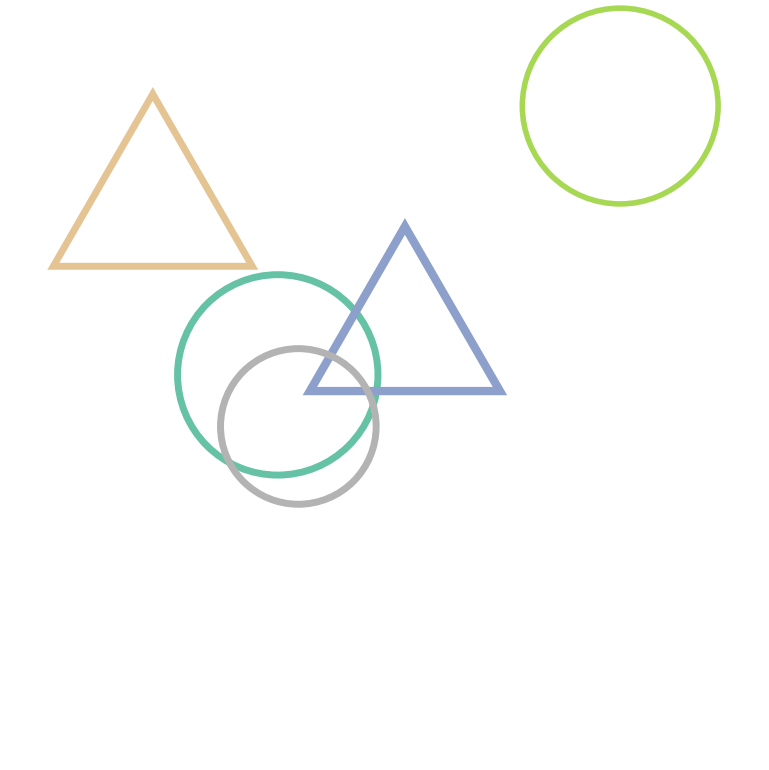[{"shape": "circle", "thickness": 2.5, "radius": 0.65, "center": [0.361, 0.513]}, {"shape": "triangle", "thickness": 3, "radius": 0.71, "center": [0.526, 0.563]}, {"shape": "circle", "thickness": 2, "radius": 0.64, "center": [0.805, 0.862]}, {"shape": "triangle", "thickness": 2.5, "radius": 0.75, "center": [0.198, 0.729]}, {"shape": "circle", "thickness": 2.5, "radius": 0.51, "center": [0.387, 0.446]}]